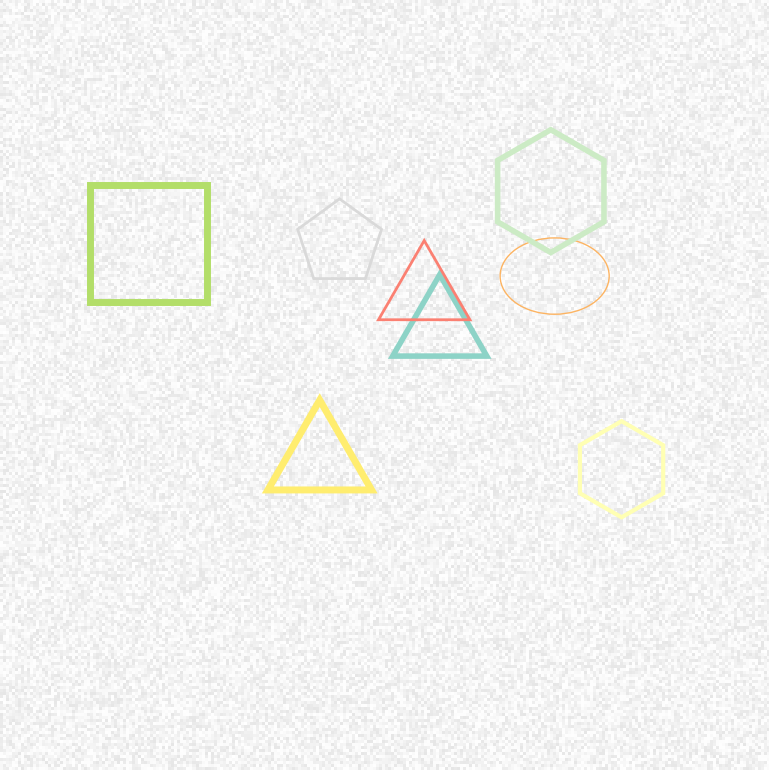[{"shape": "triangle", "thickness": 2, "radius": 0.35, "center": [0.571, 0.573]}, {"shape": "hexagon", "thickness": 1.5, "radius": 0.31, "center": [0.807, 0.391]}, {"shape": "triangle", "thickness": 1, "radius": 0.34, "center": [0.551, 0.619]}, {"shape": "oval", "thickness": 0.5, "radius": 0.35, "center": [0.72, 0.641]}, {"shape": "square", "thickness": 2.5, "radius": 0.38, "center": [0.193, 0.684]}, {"shape": "pentagon", "thickness": 1, "radius": 0.29, "center": [0.441, 0.685]}, {"shape": "hexagon", "thickness": 2, "radius": 0.4, "center": [0.715, 0.752]}, {"shape": "triangle", "thickness": 2.5, "radius": 0.39, "center": [0.415, 0.403]}]